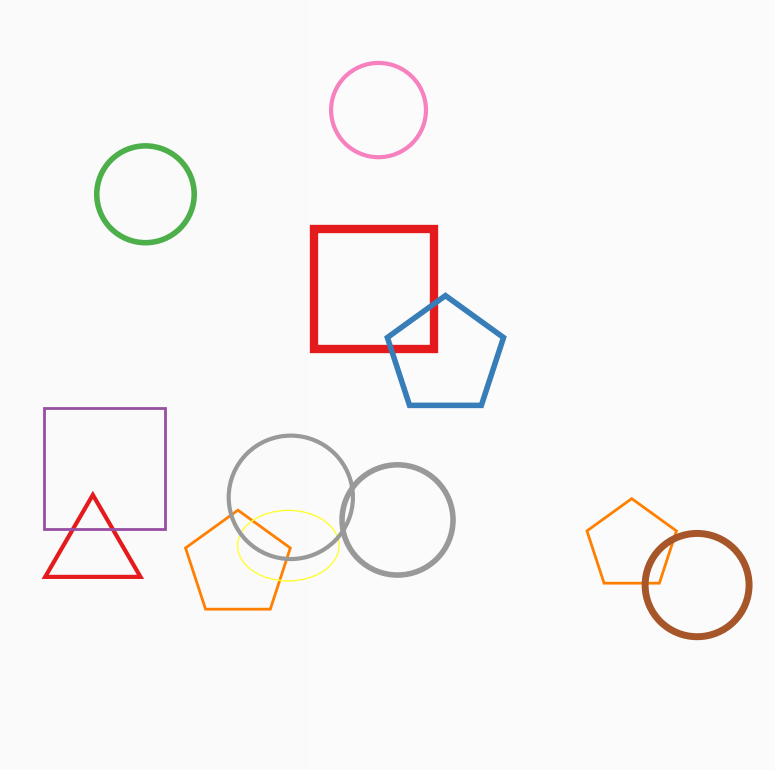[{"shape": "square", "thickness": 3, "radius": 0.39, "center": [0.483, 0.624]}, {"shape": "triangle", "thickness": 1.5, "radius": 0.35, "center": [0.12, 0.286]}, {"shape": "pentagon", "thickness": 2, "radius": 0.39, "center": [0.575, 0.537]}, {"shape": "circle", "thickness": 2, "radius": 0.31, "center": [0.188, 0.748]}, {"shape": "square", "thickness": 1, "radius": 0.39, "center": [0.135, 0.392]}, {"shape": "pentagon", "thickness": 1, "radius": 0.36, "center": [0.307, 0.266]}, {"shape": "pentagon", "thickness": 1, "radius": 0.3, "center": [0.815, 0.292]}, {"shape": "oval", "thickness": 0.5, "radius": 0.33, "center": [0.372, 0.291]}, {"shape": "circle", "thickness": 2.5, "radius": 0.34, "center": [0.899, 0.24]}, {"shape": "circle", "thickness": 1.5, "radius": 0.31, "center": [0.488, 0.857]}, {"shape": "circle", "thickness": 2, "radius": 0.36, "center": [0.513, 0.325]}, {"shape": "circle", "thickness": 1.5, "radius": 0.4, "center": [0.375, 0.354]}]